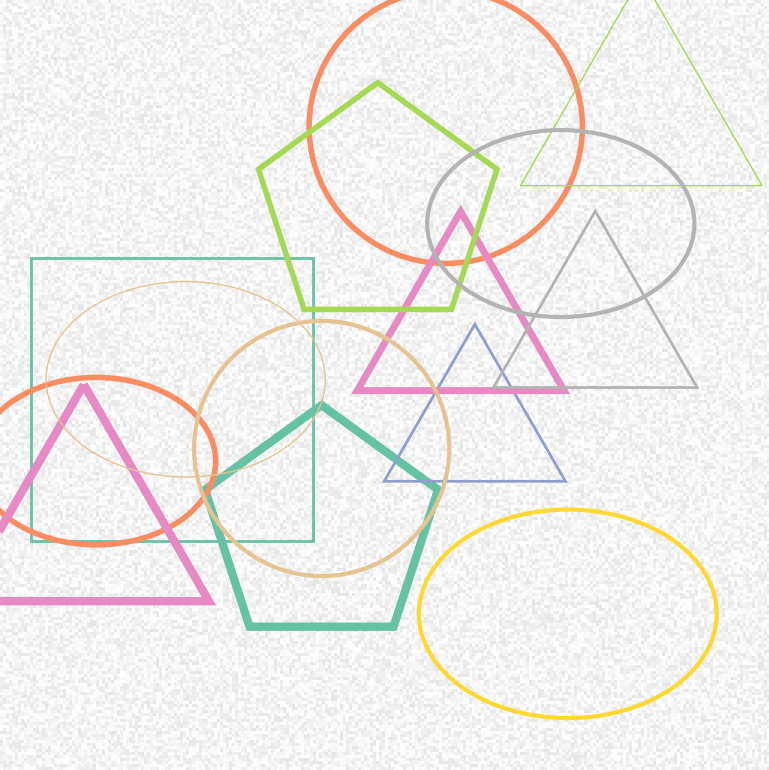[{"shape": "square", "thickness": 1, "radius": 0.92, "center": [0.223, 0.481]}, {"shape": "pentagon", "thickness": 3, "radius": 0.8, "center": [0.418, 0.315]}, {"shape": "circle", "thickness": 2, "radius": 0.89, "center": [0.579, 0.835]}, {"shape": "oval", "thickness": 2, "radius": 0.78, "center": [0.125, 0.401]}, {"shape": "triangle", "thickness": 1, "radius": 0.68, "center": [0.617, 0.443]}, {"shape": "triangle", "thickness": 2.5, "radius": 0.78, "center": [0.598, 0.57]}, {"shape": "triangle", "thickness": 3, "radius": 0.94, "center": [0.109, 0.313]}, {"shape": "triangle", "thickness": 0.5, "radius": 0.91, "center": [0.833, 0.85]}, {"shape": "pentagon", "thickness": 2, "radius": 0.81, "center": [0.491, 0.73]}, {"shape": "oval", "thickness": 1.5, "radius": 0.97, "center": [0.737, 0.203]}, {"shape": "circle", "thickness": 1.5, "radius": 0.83, "center": [0.418, 0.418]}, {"shape": "oval", "thickness": 0.5, "radius": 0.91, "center": [0.241, 0.507]}, {"shape": "oval", "thickness": 1.5, "radius": 0.87, "center": [0.728, 0.71]}, {"shape": "triangle", "thickness": 1, "radius": 0.76, "center": [0.773, 0.573]}]